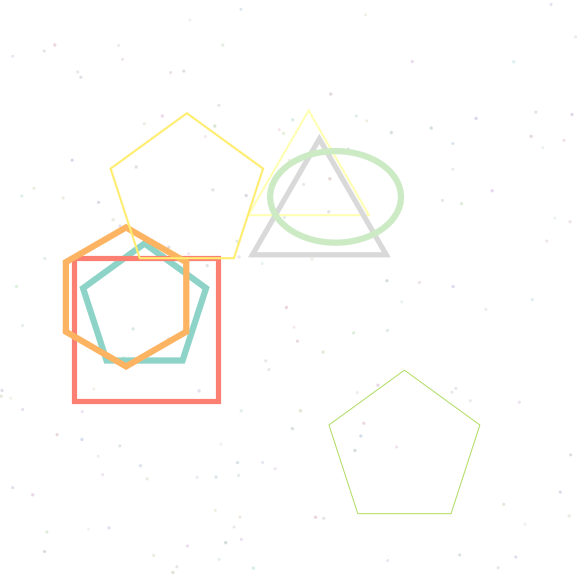[{"shape": "pentagon", "thickness": 3, "radius": 0.56, "center": [0.25, 0.465]}, {"shape": "triangle", "thickness": 1, "radius": 0.6, "center": [0.534, 0.687]}, {"shape": "square", "thickness": 2.5, "radius": 0.62, "center": [0.253, 0.428]}, {"shape": "hexagon", "thickness": 3, "radius": 0.6, "center": [0.218, 0.485]}, {"shape": "pentagon", "thickness": 0.5, "radius": 0.69, "center": [0.7, 0.221]}, {"shape": "triangle", "thickness": 2.5, "radius": 0.67, "center": [0.553, 0.625]}, {"shape": "oval", "thickness": 3, "radius": 0.57, "center": [0.581, 0.658]}, {"shape": "pentagon", "thickness": 1, "radius": 0.69, "center": [0.324, 0.664]}]